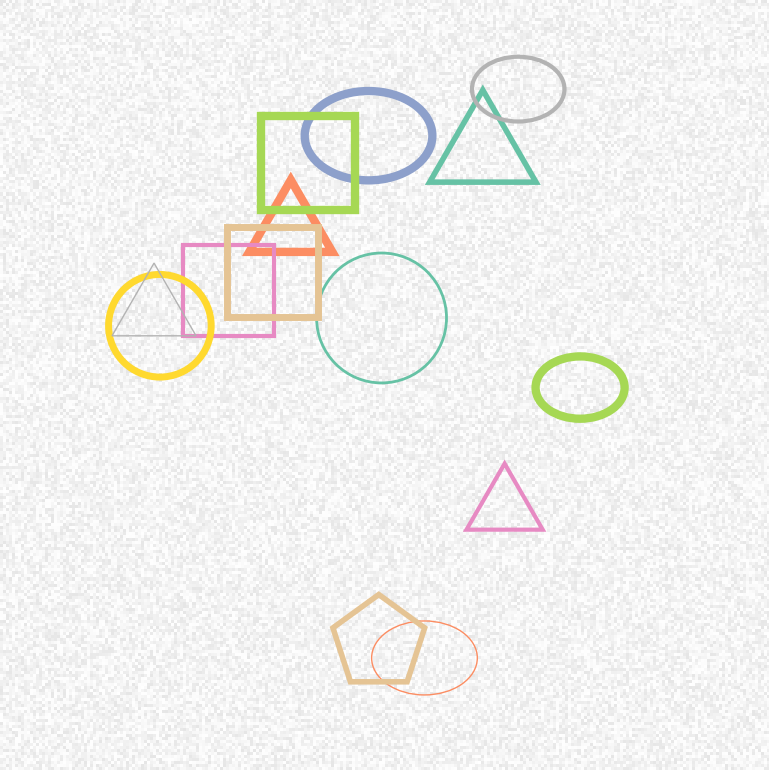[{"shape": "circle", "thickness": 1, "radius": 0.42, "center": [0.496, 0.587]}, {"shape": "triangle", "thickness": 2, "radius": 0.4, "center": [0.627, 0.803]}, {"shape": "oval", "thickness": 0.5, "radius": 0.34, "center": [0.551, 0.146]}, {"shape": "triangle", "thickness": 3, "radius": 0.31, "center": [0.378, 0.704]}, {"shape": "oval", "thickness": 3, "radius": 0.41, "center": [0.479, 0.824]}, {"shape": "triangle", "thickness": 1.5, "radius": 0.29, "center": [0.655, 0.341]}, {"shape": "square", "thickness": 1.5, "radius": 0.3, "center": [0.296, 0.622]}, {"shape": "oval", "thickness": 3, "radius": 0.29, "center": [0.753, 0.497]}, {"shape": "square", "thickness": 3, "radius": 0.31, "center": [0.4, 0.788]}, {"shape": "circle", "thickness": 2.5, "radius": 0.33, "center": [0.208, 0.577]}, {"shape": "square", "thickness": 2.5, "radius": 0.29, "center": [0.354, 0.646]}, {"shape": "pentagon", "thickness": 2, "radius": 0.31, "center": [0.492, 0.165]}, {"shape": "oval", "thickness": 1.5, "radius": 0.3, "center": [0.673, 0.884]}, {"shape": "triangle", "thickness": 0.5, "radius": 0.31, "center": [0.2, 0.595]}]